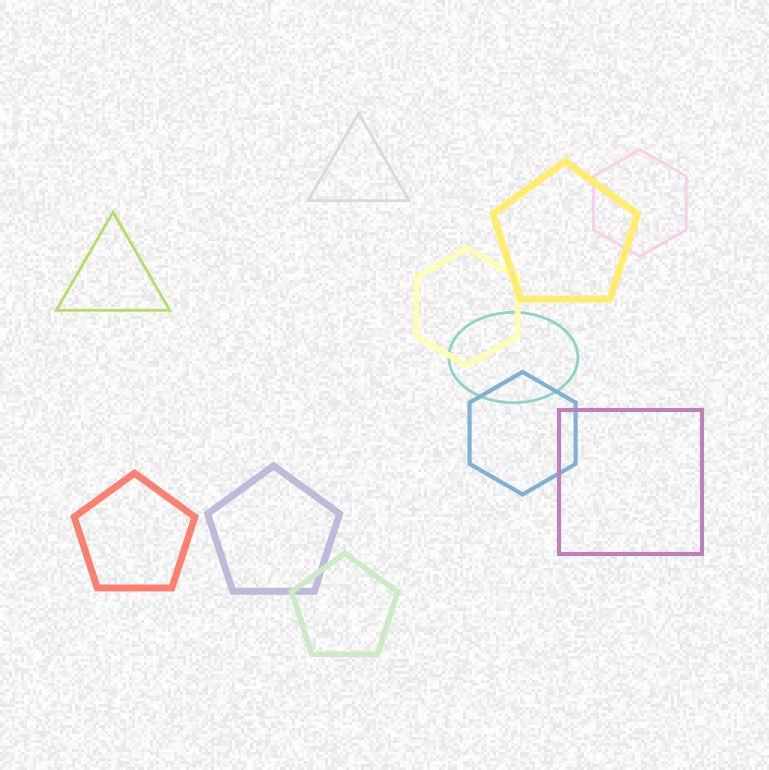[{"shape": "oval", "thickness": 1, "radius": 0.42, "center": [0.667, 0.536]}, {"shape": "hexagon", "thickness": 2, "radius": 0.38, "center": [0.606, 0.601]}, {"shape": "pentagon", "thickness": 2.5, "radius": 0.45, "center": [0.355, 0.305]}, {"shape": "pentagon", "thickness": 2.5, "radius": 0.41, "center": [0.175, 0.303]}, {"shape": "hexagon", "thickness": 1.5, "radius": 0.4, "center": [0.679, 0.437]}, {"shape": "triangle", "thickness": 1, "radius": 0.43, "center": [0.147, 0.639]}, {"shape": "hexagon", "thickness": 1, "radius": 0.35, "center": [0.831, 0.736]}, {"shape": "triangle", "thickness": 1, "radius": 0.38, "center": [0.466, 0.777]}, {"shape": "square", "thickness": 1.5, "radius": 0.46, "center": [0.819, 0.374]}, {"shape": "pentagon", "thickness": 2, "radius": 0.36, "center": [0.448, 0.209]}, {"shape": "pentagon", "thickness": 2.5, "radius": 0.49, "center": [0.734, 0.692]}]